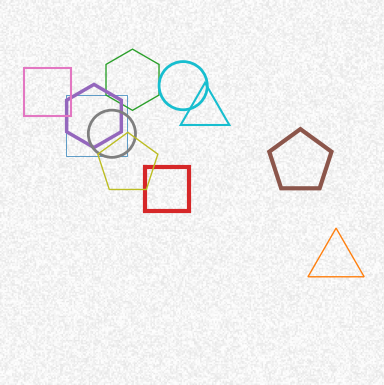[{"shape": "square", "thickness": 0.5, "radius": 0.4, "center": [0.251, 0.675]}, {"shape": "triangle", "thickness": 1, "radius": 0.42, "center": [0.873, 0.323]}, {"shape": "hexagon", "thickness": 1, "radius": 0.4, "center": [0.344, 0.793]}, {"shape": "square", "thickness": 3, "radius": 0.29, "center": [0.433, 0.509]}, {"shape": "hexagon", "thickness": 2.5, "radius": 0.41, "center": [0.244, 0.699]}, {"shape": "pentagon", "thickness": 3, "radius": 0.43, "center": [0.78, 0.58]}, {"shape": "square", "thickness": 1.5, "radius": 0.31, "center": [0.124, 0.761]}, {"shape": "circle", "thickness": 2, "radius": 0.31, "center": [0.291, 0.653]}, {"shape": "pentagon", "thickness": 1, "radius": 0.41, "center": [0.332, 0.574]}, {"shape": "circle", "thickness": 2, "radius": 0.31, "center": [0.476, 0.777]}, {"shape": "triangle", "thickness": 1.5, "radius": 0.37, "center": [0.532, 0.712]}]